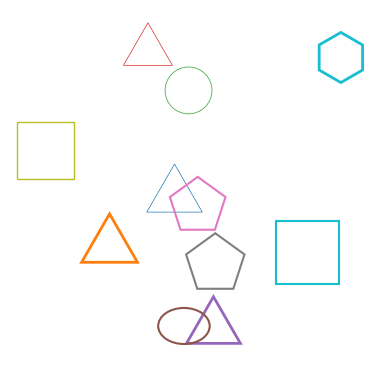[{"shape": "triangle", "thickness": 0.5, "radius": 0.42, "center": [0.453, 0.491]}, {"shape": "triangle", "thickness": 2, "radius": 0.42, "center": [0.285, 0.361]}, {"shape": "circle", "thickness": 0.5, "radius": 0.3, "center": [0.49, 0.765]}, {"shape": "triangle", "thickness": 0.5, "radius": 0.37, "center": [0.384, 0.867]}, {"shape": "triangle", "thickness": 2, "radius": 0.4, "center": [0.554, 0.149]}, {"shape": "oval", "thickness": 1.5, "radius": 0.33, "center": [0.478, 0.153]}, {"shape": "pentagon", "thickness": 1.5, "radius": 0.38, "center": [0.514, 0.465]}, {"shape": "pentagon", "thickness": 1.5, "radius": 0.4, "center": [0.559, 0.314]}, {"shape": "square", "thickness": 1, "radius": 0.37, "center": [0.117, 0.609]}, {"shape": "hexagon", "thickness": 2, "radius": 0.33, "center": [0.885, 0.851]}, {"shape": "square", "thickness": 1.5, "radius": 0.41, "center": [0.798, 0.344]}]